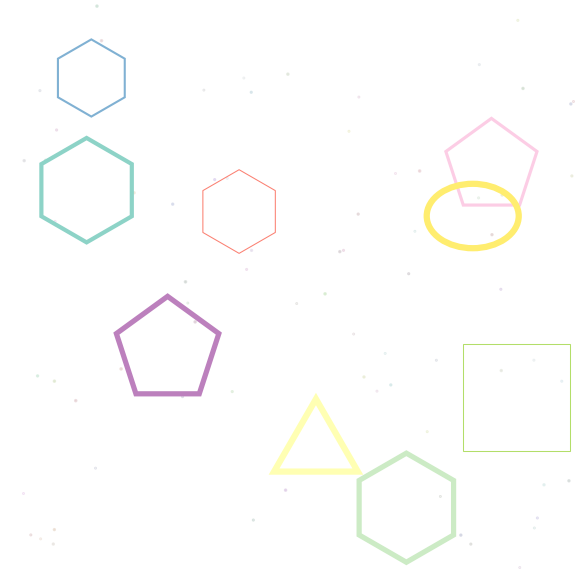[{"shape": "hexagon", "thickness": 2, "radius": 0.45, "center": [0.15, 0.67]}, {"shape": "triangle", "thickness": 3, "radius": 0.42, "center": [0.547, 0.224]}, {"shape": "hexagon", "thickness": 0.5, "radius": 0.36, "center": [0.414, 0.633]}, {"shape": "hexagon", "thickness": 1, "radius": 0.33, "center": [0.158, 0.864]}, {"shape": "square", "thickness": 0.5, "radius": 0.46, "center": [0.895, 0.311]}, {"shape": "pentagon", "thickness": 1.5, "radius": 0.41, "center": [0.851, 0.711]}, {"shape": "pentagon", "thickness": 2.5, "radius": 0.47, "center": [0.29, 0.393]}, {"shape": "hexagon", "thickness": 2.5, "radius": 0.47, "center": [0.704, 0.12]}, {"shape": "oval", "thickness": 3, "radius": 0.4, "center": [0.819, 0.625]}]